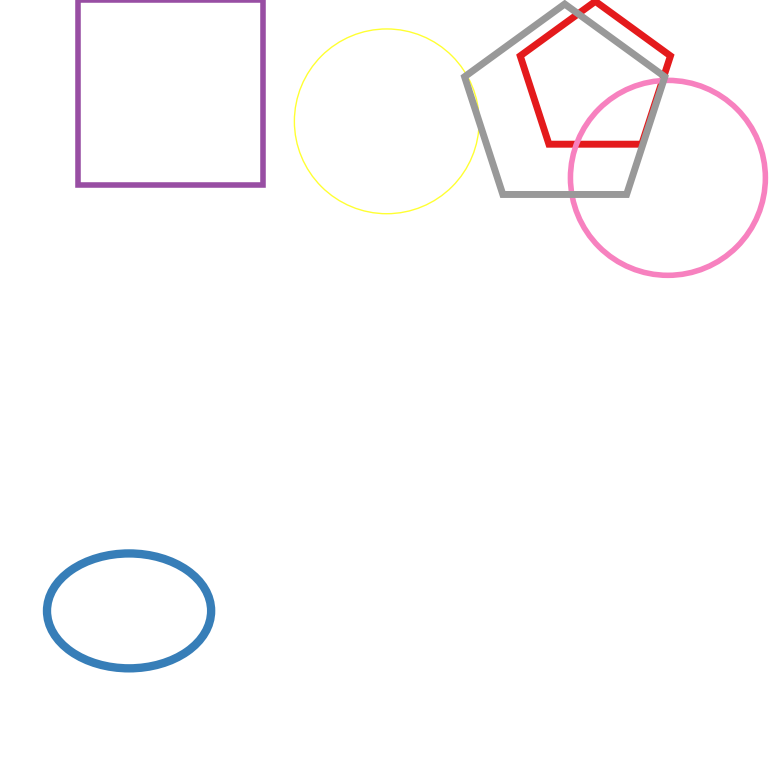[{"shape": "pentagon", "thickness": 2.5, "radius": 0.51, "center": [0.773, 0.896]}, {"shape": "oval", "thickness": 3, "radius": 0.53, "center": [0.168, 0.207]}, {"shape": "square", "thickness": 2, "radius": 0.6, "center": [0.221, 0.88]}, {"shape": "circle", "thickness": 0.5, "radius": 0.6, "center": [0.502, 0.842]}, {"shape": "circle", "thickness": 2, "radius": 0.63, "center": [0.867, 0.769]}, {"shape": "pentagon", "thickness": 2.5, "radius": 0.68, "center": [0.733, 0.858]}]